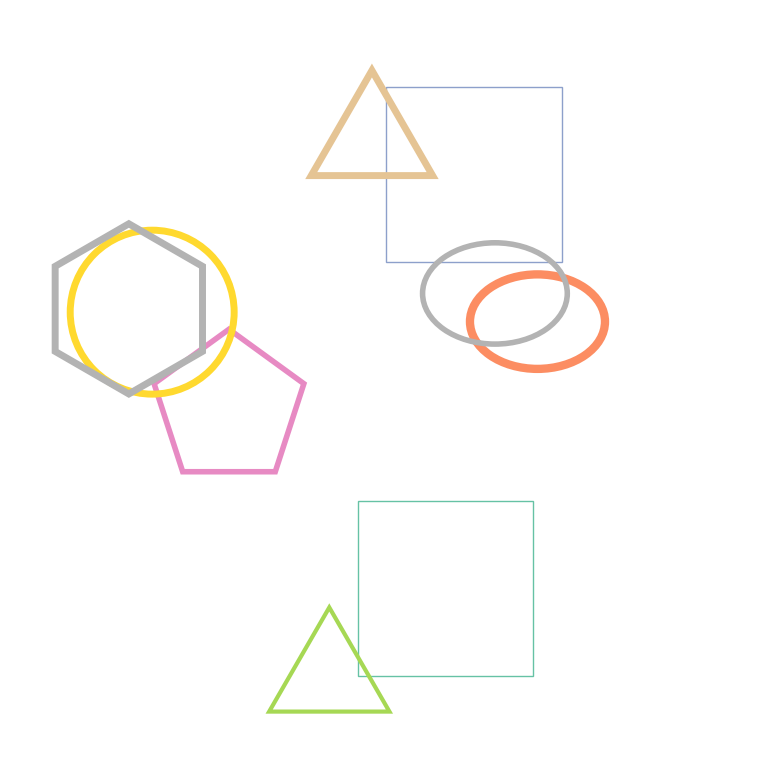[{"shape": "square", "thickness": 0.5, "radius": 0.57, "center": [0.578, 0.235]}, {"shape": "oval", "thickness": 3, "radius": 0.44, "center": [0.698, 0.582]}, {"shape": "square", "thickness": 0.5, "radius": 0.57, "center": [0.616, 0.773]}, {"shape": "pentagon", "thickness": 2, "radius": 0.51, "center": [0.297, 0.47]}, {"shape": "triangle", "thickness": 1.5, "radius": 0.45, "center": [0.428, 0.121]}, {"shape": "circle", "thickness": 2.5, "radius": 0.53, "center": [0.198, 0.595]}, {"shape": "triangle", "thickness": 2.5, "radius": 0.46, "center": [0.483, 0.817]}, {"shape": "oval", "thickness": 2, "radius": 0.47, "center": [0.643, 0.619]}, {"shape": "hexagon", "thickness": 2.5, "radius": 0.55, "center": [0.167, 0.599]}]